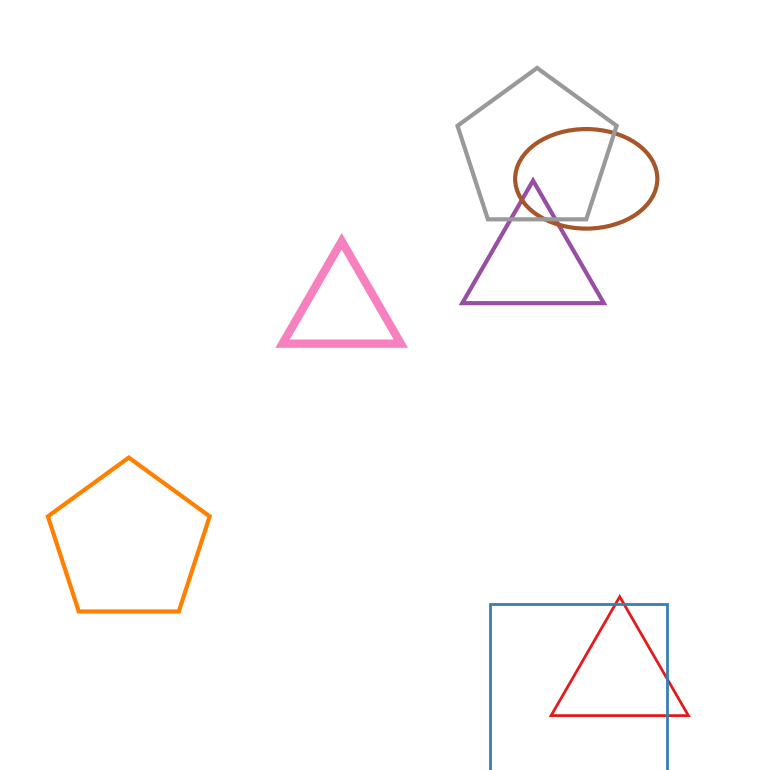[{"shape": "triangle", "thickness": 1, "radius": 0.51, "center": [0.805, 0.122]}, {"shape": "square", "thickness": 1, "radius": 0.57, "center": [0.751, 0.1]}, {"shape": "triangle", "thickness": 1.5, "radius": 0.53, "center": [0.692, 0.659]}, {"shape": "pentagon", "thickness": 1.5, "radius": 0.55, "center": [0.167, 0.295]}, {"shape": "oval", "thickness": 1.5, "radius": 0.46, "center": [0.761, 0.768]}, {"shape": "triangle", "thickness": 3, "radius": 0.44, "center": [0.444, 0.598]}, {"shape": "pentagon", "thickness": 1.5, "radius": 0.54, "center": [0.697, 0.803]}]